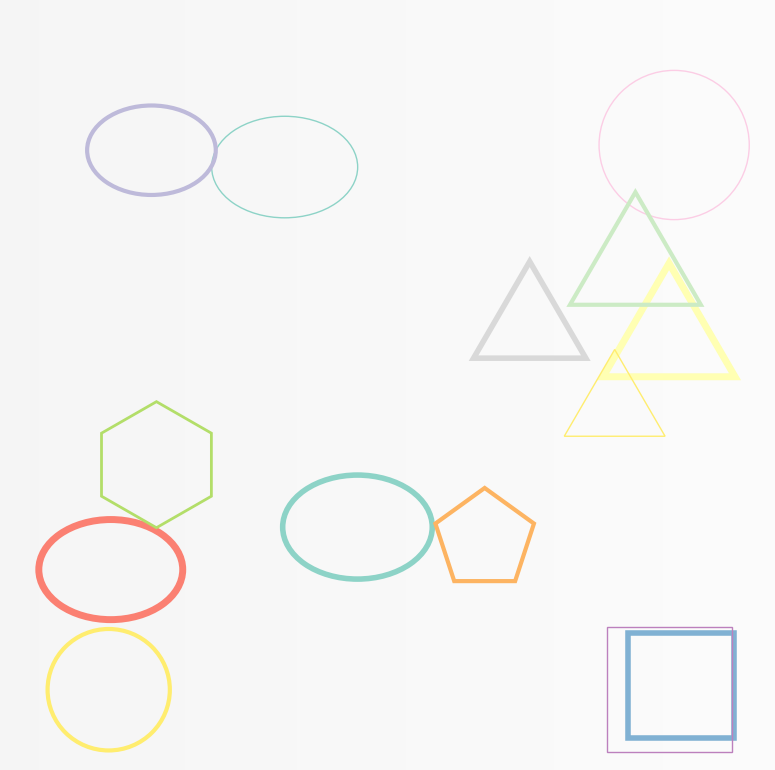[{"shape": "oval", "thickness": 0.5, "radius": 0.47, "center": [0.367, 0.783]}, {"shape": "oval", "thickness": 2, "radius": 0.48, "center": [0.461, 0.315]}, {"shape": "triangle", "thickness": 2.5, "radius": 0.49, "center": [0.863, 0.56]}, {"shape": "oval", "thickness": 1.5, "radius": 0.41, "center": [0.195, 0.805]}, {"shape": "oval", "thickness": 2.5, "radius": 0.46, "center": [0.143, 0.26]}, {"shape": "square", "thickness": 2, "radius": 0.34, "center": [0.878, 0.11]}, {"shape": "pentagon", "thickness": 1.5, "radius": 0.33, "center": [0.625, 0.299]}, {"shape": "hexagon", "thickness": 1, "radius": 0.41, "center": [0.202, 0.397]}, {"shape": "circle", "thickness": 0.5, "radius": 0.48, "center": [0.87, 0.812]}, {"shape": "triangle", "thickness": 2, "radius": 0.42, "center": [0.683, 0.577]}, {"shape": "square", "thickness": 0.5, "radius": 0.41, "center": [0.864, 0.105]}, {"shape": "triangle", "thickness": 1.5, "radius": 0.49, "center": [0.82, 0.653]}, {"shape": "triangle", "thickness": 0.5, "radius": 0.38, "center": [0.793, 0.471]}, {"shape": "circle", "thickness": 1.5, "radius": 0.39, "center": [0.14, 0.104]}]